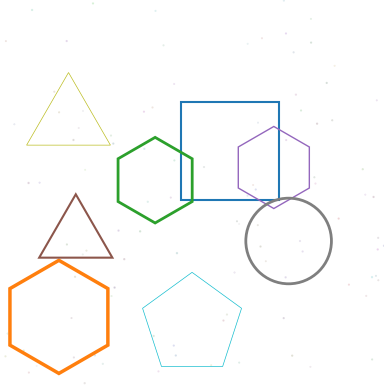[{"shape": "square", "thickness": 1.5, "radius": 0.63, "center": [0.598, 0.607]}, {"shape": "hexagon", "thickness": 2.5, "radius": 0.73, "center": [0.153, 0.177]}, {"shape": "hexagon", "thickness": 2, "radius": 0.56, "center": [0.403, 0.532]}, {"shape": "hexagon", "thickness": 1, "radius": 0.53, "center": [0.711, 0.565]}, {"shape": "triangle", "thickness": 1.5, "radius": 0.55, "center": [0.197, 0.386]}, {"shape": "circle", "thickness": 2, "radius": 0.56, "center": [0.75, 0.374]}, {"shape": "triangle", "thickness": 0.5, "radius": 0.63, "center": [0.178, 0.686]}, {"shape": "pentagon", "thickness": 0.5, "radius": 0.68, "center": [0.499, 0.157]}]